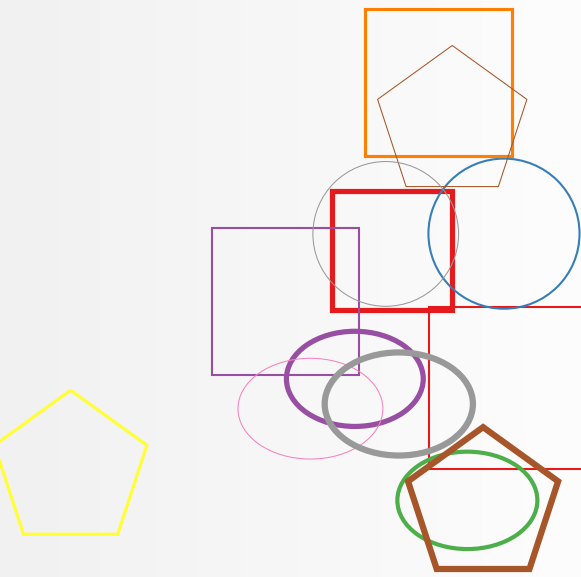[{"shape": "square", "thickness": 2.5, "radius": 0.51, "center": [0.675, 0.565]}, {"shape": "square", "thickness": 1, "radius": 0.7, "center": [0.88, 0.327]}, {"shape": "circle", "thickness": 1, "radius": 0.65, "center": [0.867, 0.595]}, {"shape": "oval", "thickness": 2, "radius": 0.6, "center": [0.804, 0.133]}, {"shape": "square", "thickness": 1, "radius": 0.63, "center": [0.491, 0.477]}, {"shape": "oval", "thickness": 2.5, "radius": 0.59, "center": [0.61, 0.343]}, {"shape": "square", "thickness": 1.5, "radius": 0.64, "center": [0.755, 0.856]}, {"shape": "pentagon", "thickness": 1.5, "radius": 0.69, "center": [0.122, 0.186]}, {"shape": "pentagon", "thickness": 0.5, "radius": 0.68, "center": [0.778, 0.785]}, {"shape": "pentagon", "thickness": 3, "radius": 0.68, "center": [0.831, 0.124]}, {"shape": "oval", "thickness": 0.5, "radius": 0.62, "center": [0.534, 0.291]}, {"shape": "oval", "thickness": 3, "radius": 0.64, "center": [0.686, 0.3]}, {"shape": "circle", "thickness": 0.5, "radius": 0.63, "center": [0.664, 0.594]}]